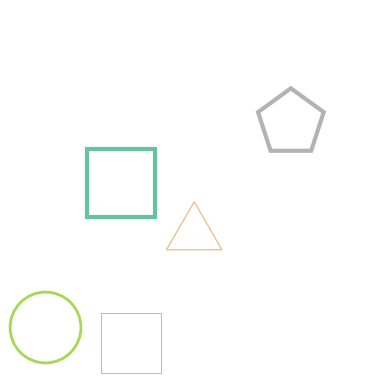[{"shape": "square", "thickness": 3, "radius": 0.44, "center": [0.314, 0.526]}, {"shape": "square", "thickness": 0.5, "radius": 0.39, "center": [0.339, 0.109]}, {"shape": "circle", "thickness": 2, "radius": 0.46, "center": [0.118, 0.149]}, {"shape": "triangle", "thickness": 1, "radius": 0.42, "center": [0.504, 0.393]}, {"shape": "pentagon", "thickness": 3, "radius": 0.45, "center": [0.756, 0.681]}]